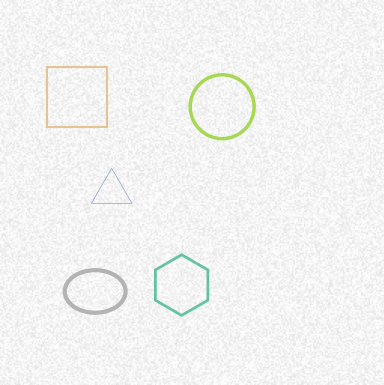[{"shape": "hexagon", "thickness": 2, "radius": 0.39, "center": [0.472, 0.26]}, {"shape": "triangle", "thickness": 0.5, "radius": 0.3, "center": [0.29, 0.502]}, {"shape": "circle", "thickness": 2.5, "radius": 0.41, "center": [0.577, 0.723]}, {"shape": "square", "thickness": 1.5, "radius": 0.39, "center": [0.201, 0.748]}, {"shape": "oval", "thickness": 3, "radius": 0.4, "center": [0.247, 0.243]}]